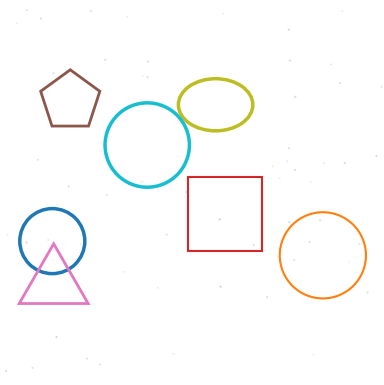[{"shape": "circle", "thickness": 2.5, "radius": 0.42, "center": [0.136, 0.374]}, {"shape": "circle", "thickness": 1.5, "radius": 0.56, "center": [0.839, 0.337]}, {"shape": "square", "thickness": 1.5, "radius": 0.48, "center": [0.584, 0.443]}, {"shape": "pentagon", "thickness": 2, "radius": 0.4, "center": [0.182, 0.738]}, {"shape": "triangle", "thickness": 2, "radius": 0.52, "center": [0.139, 0.263]}, {"shape": "oval", "thickness": 2.5, "radius": 0.48, "center": [0.56, 0.728]}, {"shape": "circle", "thickness": 2.5, "radius": 0.55, "center": [0.382, 0.623]}]